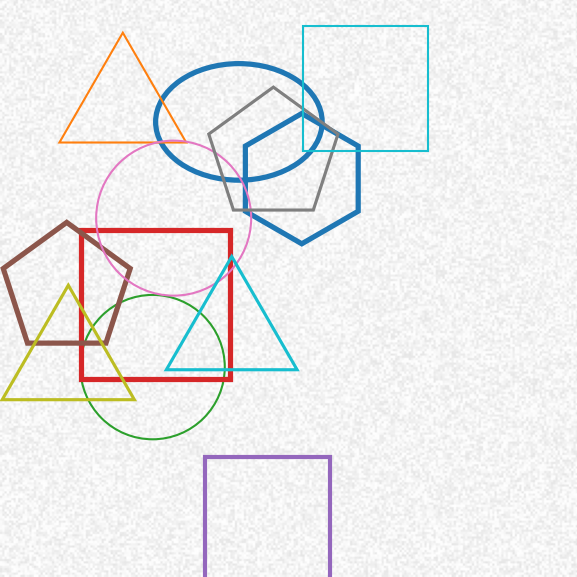[{"shape": "hexagon", "thickness": 2.5, "radius": 0.56, "center": [0.523, 0.69]}, {"shape": "oval", "thickness": 2.5, "radius": 0.72, "center": [0.414, 0.788]}, {"shape": "triangle", "thickness": 1, "radius": 0.63, "center": [0.213, 0.816]}, {"shape": "circle", "thickness": 1, "radius": 0.63, "center": [0.264, 0.363]}, {"shape": "square", "thickness": 2.5, "radius": 0.65, "center": [0.269, 0.471]}, {"shape": "square", "thickness": 2, "radius": 0.54, "center": [0.463, 0.101]}, {"shape": "pentagon", "thickness": 2.5, "radius": 0.58, "center": [0.116, 0.498]}, {"shape": "circle", "thickness": 1, "radius": 0.67, "center": [0.301, 0.621]}, {"shape": "pentagon", "thickness": 1.5, "radius": 0.59, "center": [0.473, 0.731]}, {"shape": "triangle", "thickness": 1.5, "radius": 0.66, "center": [0.118, 0.373]}, {"shape": "triangle", "thickness": 1.5, "radius": 0.65, "center": [0.401, 0.424]}, {"shape": "square", "thickness": 1, "radius": 0.54, "center": [0.633, 0.846]}]